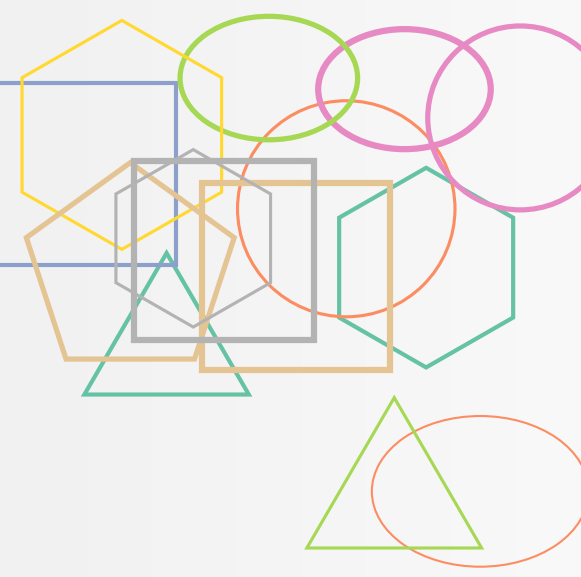[{"shape": "hexagon", "thickness": 2, "radius": 0.86, "center": [0.733, 0.536]}, {"shape": "triangle", "thickness": 2, "radius": 0.82, "center": [0.287, 0.398]}, {"shape": "oval", "thickness": 1, "radius": 0.93, "center": [0.826, 0.148]}, {"shape": "circle", "thickness": 1.5, "radius": 0.94, "center": [0.596, 0.638]}, {"shape": "square", "thickness": 2, "radius": 0.79, "center": [0.144, 0.698]}, {"shape": "oval", "thickness": 3, "radius": 0.74, "center": [0.696, 0.845]}, {"shape": "circle", "thickness": 2.5, "radius": 0.8, "center": [0.895, 0.795]}, {"shape": "oval", "thickness": 2.5, "radius": 0.76, "center": [0.462, 0.864]}, {"shape": "triangle", "thickness": 1.5, "radius": 0.87, "center": [0.678, 0.137]}, {"shape": "hexagon", "thickness": 1.5, "radius": 0.99, "center": [0.21, 0.766]}, {"shape": "pentagon", "thickness": 2.5, "radius": 0.94, "center": [0.224, 0.529]}, {"shape": "square", "thickness": 3, "radius": 0.81, "center": [0.509, 0.52]}, {"shape": "hexagon", "thickness": 1.5, "radius": 0.77, "center": [0.332, 0.586]}, {"shape": "square", "thickness": 3, "radius": 0.77, "center": [0.385, 0.565]}]